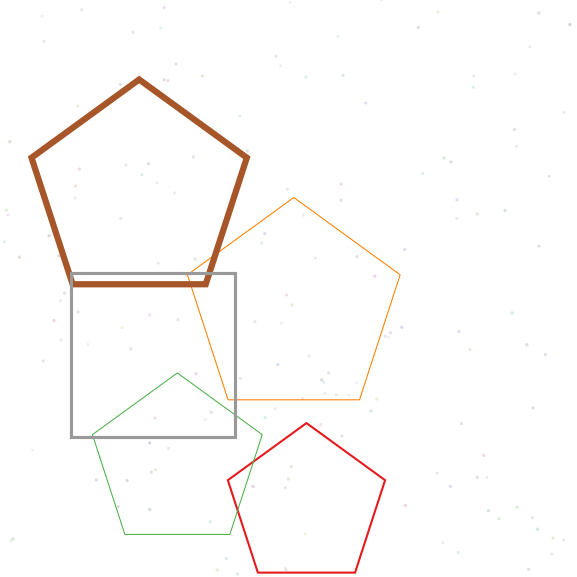[{"shape": "pentagon", "thickness": 1, "radius": 0.72, "center": [0.531, 0.123]}, {"shape": "pentagon", "thickness": 0.5, "radius": 0.77, "center": [0.307, 0.199]}, {"shape": "pentagon", "thickness": 0.5, "radius": 0.97, "center": [0.509, 0.463]}, {"shape": "pentagon", "thickness": 3, "radius": 0.98, "center": [0.241, 0.665]}, {"shape": "square", "thickness": 1.5, "radius": 0.71, "center": [0.264, 0.385]}]